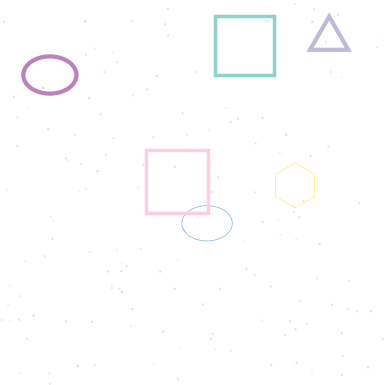[{"shape": "square", "thickness": 2.5, "radius": 0.38, "center": [0.635, 0.881]}, {"shape": "triangle", "thickness": 3, "radius": 0.29, "center": [0.855, 0.899]}, {"shape": "oval", "thickness": 0.5, "radius": 0.33, "center": [0.538, 0.42]}, {"shape": "square", "thickness": 2.5, "radius": 0.41, "center": [0.46, 0.528]}, {"shape": "oval", "thickness": 3, "radius": 0.35, "center": [0.129, 0.805]}, {"shape": "hexagon", "thickness": 0.5, "radius": 0.29, "center": [0.766, 0.519]}]